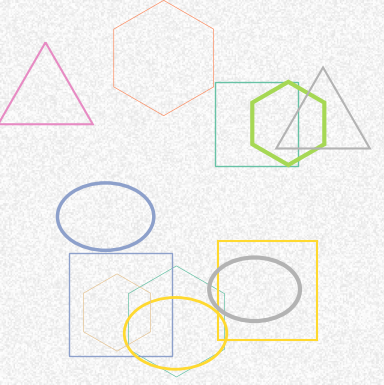[{"shape": "square", "thickness": 1, "radius": 0.54, "center": [0.666, 0.678]}, {"shape": "hexagon", "thickness": 0.5, "radius": 0.72, "center": [0.458, 0.165]}, {"shape": "hexagon", "thickness": 0.5, "radius": 0.75, "center": [0.425, 0.849]}, {"shape": "square", "thickness": 1, "radius": 0.67, "center": [0.313, 0.209]}, {"shape": "oval", "thickness": 2.5, "radius": 0.63, "center": [0.274, 0.437]}, {"shape": "triangle", "thickness": 1.5, "radius": 0.71, "center": [0.118, 0.748]}, {"shape": "hexagon", "thickness": 3, "radius": 0.54, "center": [0.749, 0.679]}, {"shape": "square", "thickness": 1.5, "radius": 0.65, "center": [0.695, 0.246]}, {"shape": "oval", "thickness": 2, "radius": 0.67, "center": [0.456, 0.134]}, {"shape": "hexagon", "thickness": 0.5, "radius": 0.5, "center": [0.304, 0.188]}, {"shape": "oval", "thickness": 3, "radius": 0.59, "center": [0.661, 0.249]}, {"shape": "triangle", "thickness": 1.5, "radius": 0.7, "center": [0.839, 0.684]}]